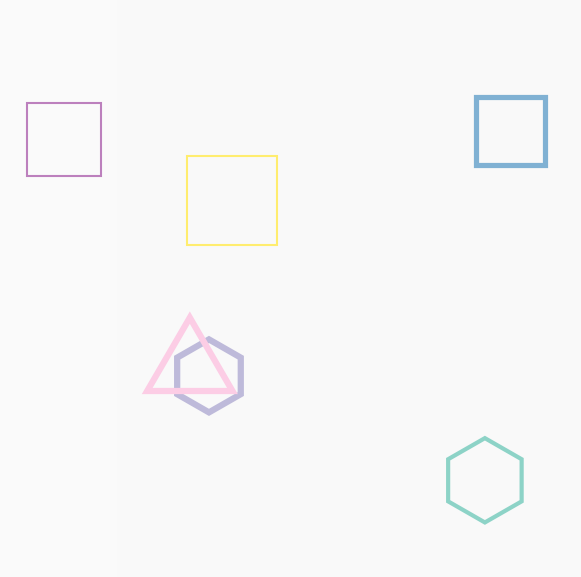[{"shape": "hexagon", "thickness": 2, "radius": 0.36, "center": [0.834, 0.167]}, {"shape": "hexagon", "thickness": 3, "radius": 0.32, "center": [0.36, 0.348]}, {"shape": "square", "thickness": 2.5, "radius": 0.3, "center": [0.878, 0.773]}, {"shape": "triangle", "thickness": 3, "radius": 0.42, "center": [0.327, 0.364]}, {"shape": "square", "thickness": 1, "radius": 0.32, "center": [0.11, 0.758]}, {"shape": "square", "thickness": 1, "radius": 0.39, "center": [0.399, 0.652]}]